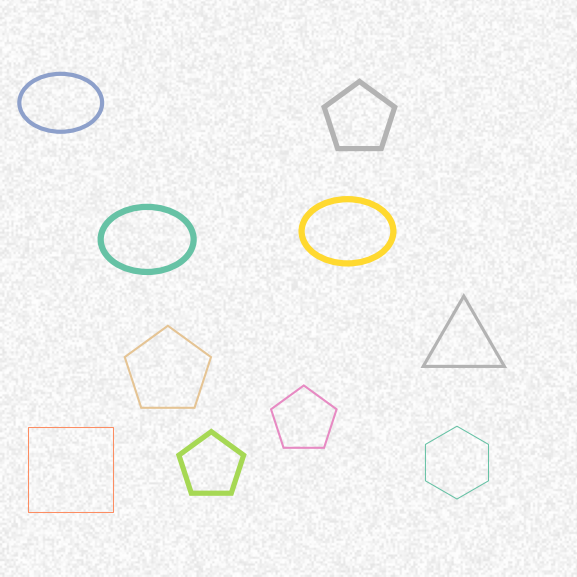[{"shape": "oval", "thickness": 3, "radius": 0.4, "center": [0.255, 0.585]}, {"shape": "hexagon", "thickness": 0.5, "radius": 0.32, "center": [0.791, 0.198]}, {"shape": "square", "thickness": 0.5, "radius": 0.37, "center": [0.122, 0.186]}, {"shape": "oval", "thickness": 2, "radius": 0.36, "center": [0.105, 0.821]}, {"shape": "pentagon", "thickness": 1, "radius": 0.3, "center": [0.526, 0.272]}, {"shape": "pentagon", "thickness": 2.5, "radius": 0.29, "center": [0.366, 0.193]}, {"shape": "oval", "thickness": 3, "radius": 0.4, "center": [0.602, 0.599]}, {"shape": "pentagon", "thickness": 1, "radius": 0.39, "center": [0.291, 0.357]}, {"shape": "pentagon", "thickness": 2.5, "radius": 0.32, "center": [0.622, 0.794]}, {"shape": "triangle", "thickness": 1.5, "radius": 0.41, "center": [0.803, 0.405]}]